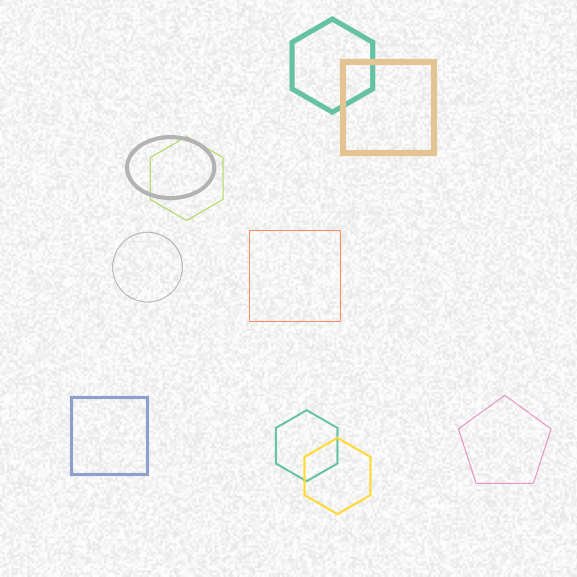[{"shape": "hexagon", "thickness": 1, "radius": 0.31, "center": [0.531, 0.227]}, {"shape": "hexagon", "thickness": 2.5, "radius": 0.4, "center": [0.576, 0.886]}, {"shape": "square", "thickness": 0.5, "radius": 0.4, "center": [0.51, 0.522]}, {"shape": "square", "thickness": 1.5, "radius": 0.33, "center": [0.189, 0.245]}, {"shape": "pentagon", "thickness": 0.5, "radius": 0.42, "center": [0.874, 0.23]}, {"shape": "hexagon", "thickness": 0.5, "radius": 0.36, "center": [0.323, 0.69]}, {"shape": "hexagon", "thickness": 1, "radius": 0.33, "center": [0.584, 0.175]}, {"shape": "square", "thickness": 3, "radius": 0.39, "center": [0.673, 0.813]}, {"shape": "oval", "thickness": 2, "radius": 0.38, "center": [0.295, 0.709]}, {"shape": "circle", "thickness": 0.5, "radius": 0.3, "center": [0.255, 0.537]}]